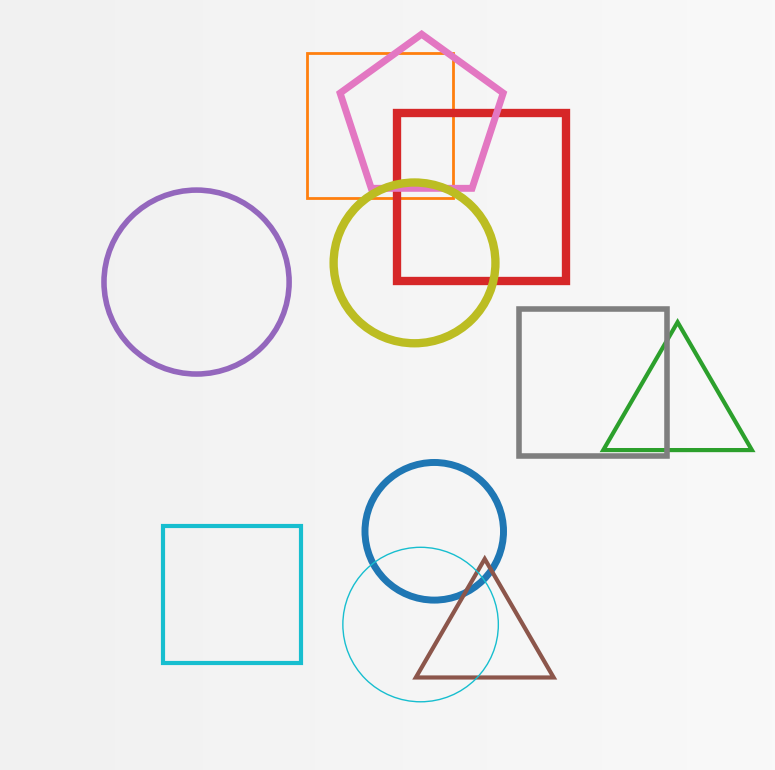[{"shape": "circle", "thickness": 2.5, "radius": 0.45, "center": [0.56, 0.31]}, {"shape": "square", "thickness": 1, "radius": 0.47, "center": [0.491, 0.837]}, {"shape": "triangle", "thickness": 1.5, "radius": 0.55, "center": [0.874, 0.471]}, {"shape": "square", "thickness": 3, "radius": 0.55, "center": [0.621, 0.745]}, {"shape": "circle", "thickness": 2, "radius": 0.6, "center": [0.254, 0.634]}, {"shape": "triangle", "thickness": 1.5, "radius": 0.51, "center": [0.625, 0.171]}, {"shape": "pentagon", "thickness": 2.5, "radius": 0.55, "center": [0.544, 0.845]}, {"shape": "square", "thickness": 2, "radius": 0.48, "center": [0.765, 0.503]}, {"shape": "circle", "thickness": 3, "radius": 0.52, "center": [0.535, 0.659]}, {"shape": "square", "thickness": 1.5, "radius": 0.45, "center": [0.299, 0.227]}, {"shape": "circle", "thickness": 0.5, "radius": 0.5, "center": [0.543, 0.189]}]